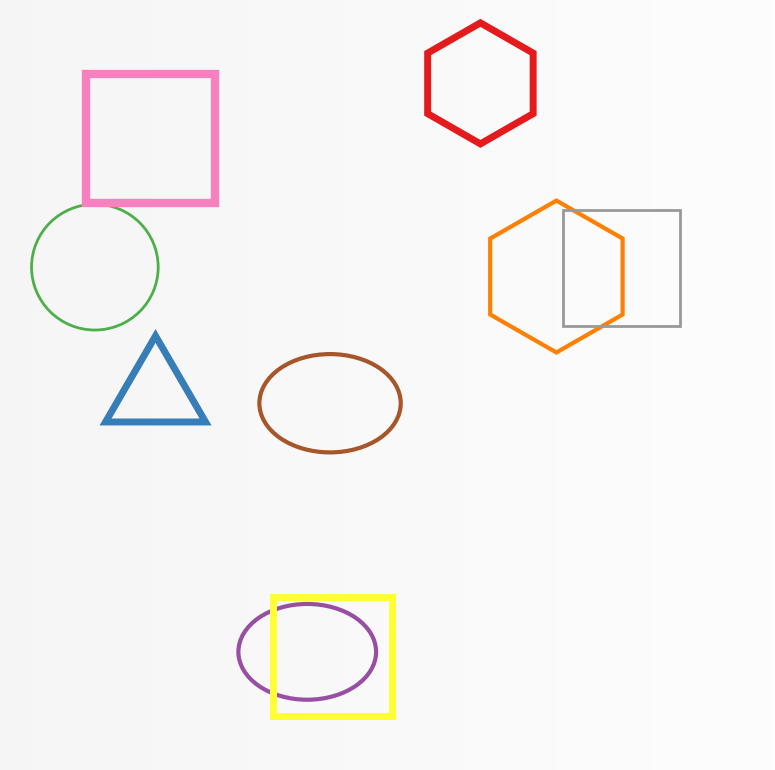[{"shape": "hexagon", "thickness": 2.5, "radius": 0.39, "center": [0.62, 0.892]}, {"shape": "triangle", "thickness": 2.5, "radius": 0.37, "center": [0.201, 0.489]}, {"shape": "circle", "thickness": 1, "radius": 0.41, "center": [0.122, 0.653]}, {"shape": "oval", "thickness": 1.5, "radius": 0.44, "center": [0.396, 0.153]}, {"shape": "hexagon", "thickness": 1.5, "radius": 0.49, "center": [0.718, 0.641]}, {"shape": "square", "thickness": 2.5, "radius": 0.38, "center": [0.429, 0.148]}, {"shape": "oval", "thickness": 1.5, "radius": 0.46, "center": [0.426, 0.476]}, {"shape": "square", "thickness": 3, "radius": 0.42, "center": [0.194, 0.82]}, {"shape": "square", "thickness": 1, "radius": 0.38, "center": [0.802, 0.652]}]